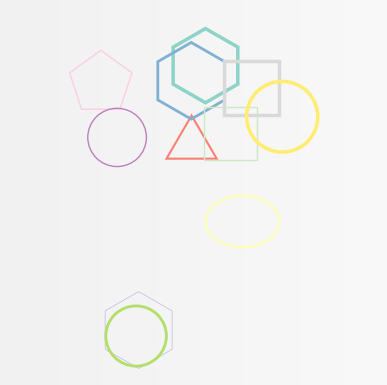[{"shape": "hexagon", "thickness": 2.5, "radius": 0.48, "center": [0.53, 0.83]}, {"shape": "oval", "thickness": 1.5, "radius": 0.48, "center": [0.626, 0.425]}, {"shape": "hexagon", "thickness": 0.5, "radius": 0.5, "center": [0.358, 0.143]}, {"shape": "triangle", "thickness": 1.5, "radius": 0.37, "center": [0.494, 0.625]}, {"shape": "hexagon", "thickness": 2, "radius": 0.5, "center": [0.493, 0.79]}, {"shape": "circle", "thickness": 2, "radius": 0.39, "center": [0.351, 0.127]}, {"shape": "pentagon", "thickness": 1, "radius": 0.42, "center": [0.26, 0.785]}, {"shape": "square", "thickness": 2.5, "radius": 0.35, "center": [0.648, 0.772]}, {"shape": "circle", "thickness": 1, "radius": 0.38, "center": [0.302, 0.643]}, {"shape": "square", "thickness": 1, "radius": 0.34, "center": [0.594, 0.653]}, {"shape": "circle", "thickness": 2.5, "radius": 0.46, "center": [0.728, 0.697]}]